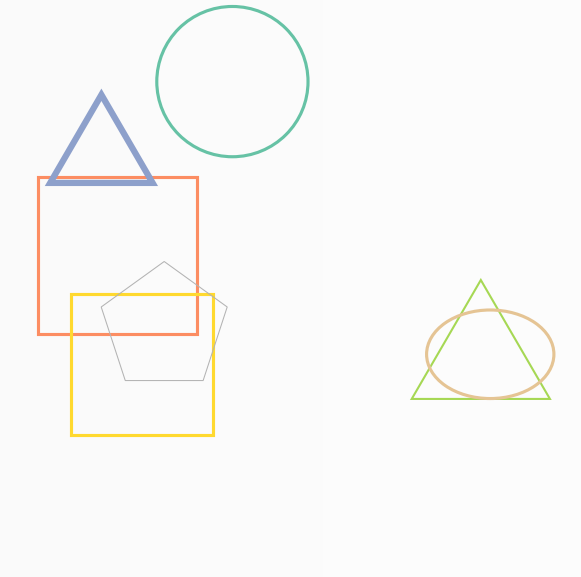[{"shape": "circle", "thickness": 1.5, "radius": 0.65, "center": [0.4, 0.858]}, {"shape": "square", "thickness": 1.5, "radius": 0.68, "center": [0.202, 0.557]}, {"shape": "triangle", "thickness": 3, "radius": 0.51, "center": [0.174, 0.733]}, {"shape": "triangle", "thickness": 1, "radius": 0.69, "center": [0.827, 0.377]}, {"shape": "square", "thickness": 1.5, "radius": 0.61, "center": [0.244, 0.368]}, {"shape": "oval", "thickness": 1.5, "radius": 0.55, "center": [0.843, 0.386]}, {"shape": "pentagon", "thickness": 0.5, "radius": 0.57, "center": [0.282, 0.432]}]